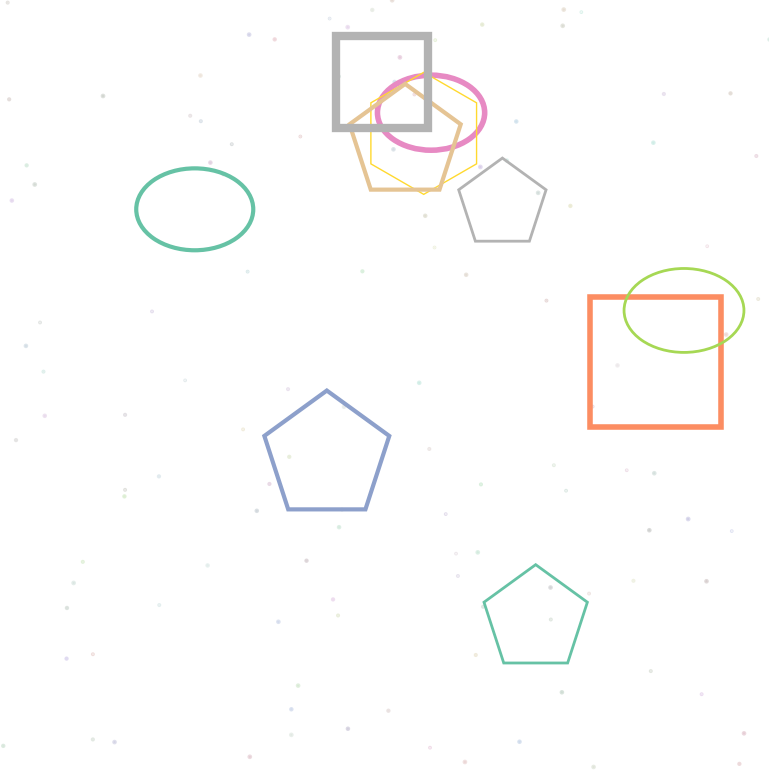[{"shape": "oval", "thickness": 1.5, "radius": 0.38, "center": [0.253, 0.728]}, {"shape": "pentagon", "thickness": 1, "radius": 0.35, "center": [0.696, 0.196]}, {"shape": "square", "thickness": 2, "radius": 0.42, "center": [0.851, 0.53]}, {"shape": "pentagon", "thickness": 1.5, "radius": 0.43, "center": [0.424, 0.407]}, {"shape": "oval", "thickness": 2, "radius": 0.35, "center": [0.56, 0.854]}, {"shape": "oval", "thickness": 1, "radius": 0.39, "center": [0.888, 0.597]}, {"shape": "hexagon", "thickness": 0.5, "radius": 0.4, "center": [0.55, 0.827]}, {"shape": "pentagon", "thickness": 1.5, "radius": 0.38, "center": [0.526, 0.815]}, {"shape": "square", "thickness": 3, "radius": 0.3, "center": [0.496, 0.893]}, {"shape": "pentagon", "thickness": 1, "radius": 0.3, "center": [0.652, 0.735]}]